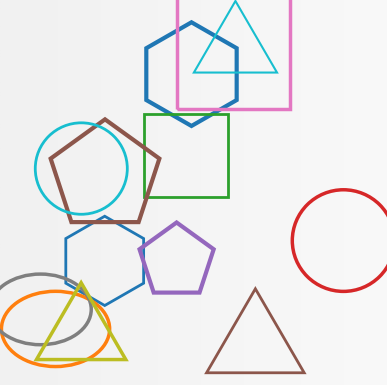[{"shape": "hexagon", "thickness": 3, "radius": 0.67, "center": [0.494, 0.807]}, {"shape": "hexagon", "thickness": 2, "radius": 0.58, "center": [0.27, 0.322]}, {"shape": "oval", "thickness": 2.5, "radius": 0.7, "center": [0.143, 0.146]}, {"shape": "square", "thickness": 2, "radius": 0.54, "center": [0.48, 0.595]}, {"shape": "circle", "thickness": 2.5, "radius": 0.66, "center": [0.886, 0.375]}, {"shape": "pentagon", "thickness": 3, "radius": 0.5, "center": [0.456, 0.321]}, {"shape": "pentagon", "thickness": 3, "radius": 0.74, "center": [0.271, 0.542]}, {"shape": "triangle", "thickness": 2, "radius": 0.73, "center": [0.659, 0.104]}, {"shape": "square", "thickness": 2.5, "radius": 0.73, "center": [0.603, 0.864]}, {"shape": "oval", "thickness": 2.5, "radius": 0.66, "center": [0.104, 0.196]}, {"shape": "triangle", "thickness": 2.5, "radius": 0.67, "center": [0.209, 0.133]}, {"shape": "circle", "thickness": 2, "radius": 0.59, "center": [0.21, 0.562]}, {"shape": "triangle", "thickness": 1.5, "radius": 0.62, "center": [0.608, 0.874]}]